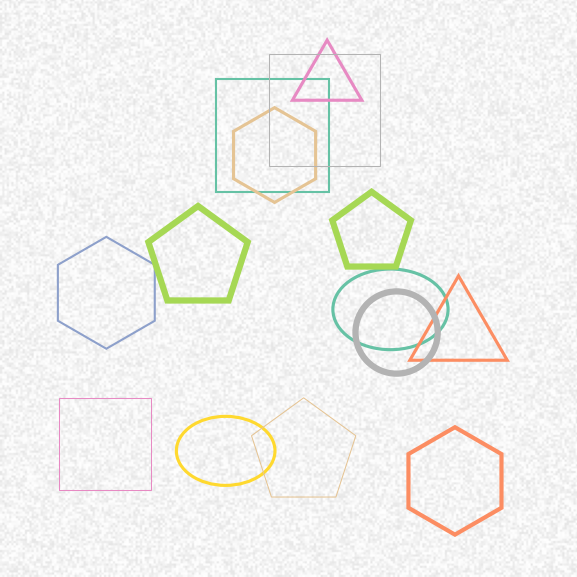[{"shape": "square", "thickness": 1, "radius": 0.49, "center": [0.472, 0.765]}, {"shape": "oval", "thickness": 1.5, "radius": 0.5, "center": [0.676, 0.463]}, {"shape": "triangle", "thickness": 1.5, "radius": 0.49, "center": [0.794, 0.424]}, {"shape": "hexagon", "thickness": 2, "radius": 0.47, "center": [0.788, 0.166]}, {"shape": "hexagon", "thickness": 1, "radius": 0.48, "center": [0.184, 0.492]}, {"shape": "triangle", "thickness": 1.5, "radius": 0.35, "center": [0.566, 0.86]}, {"shape": "square", "thickness": 0.5, "radius": 0.4, "center": [0.182, 0.23]}, {"shape": "pentagon", "thickness": 3, "radius": 0.36, "center": [0.643, 0.595]}, {"shape": "pentagon", "thickness": 3, "radius": 0.45, "center": [0.343, 0.552]}, {"shape": "oval", "thickness": 1.5, "radius": 0.43, "center": [0.391, 0.218]}, {"shape": "hexagon", "thickness": 1.5, "radius": 0.41, "center": [0.475, 0.731]}, {"shape": "pentagon", "thickness": 0.5, "radius": 0.47, "center": [0.526, 0.215]}, {"shape": "square", "thickness": 0.5, "radius": 0.48, "center": [0.562, 0.809]}, {"shape": "circle", "thickness": 3, "radius": 0.36, "center": [0.687, 0.423]}]